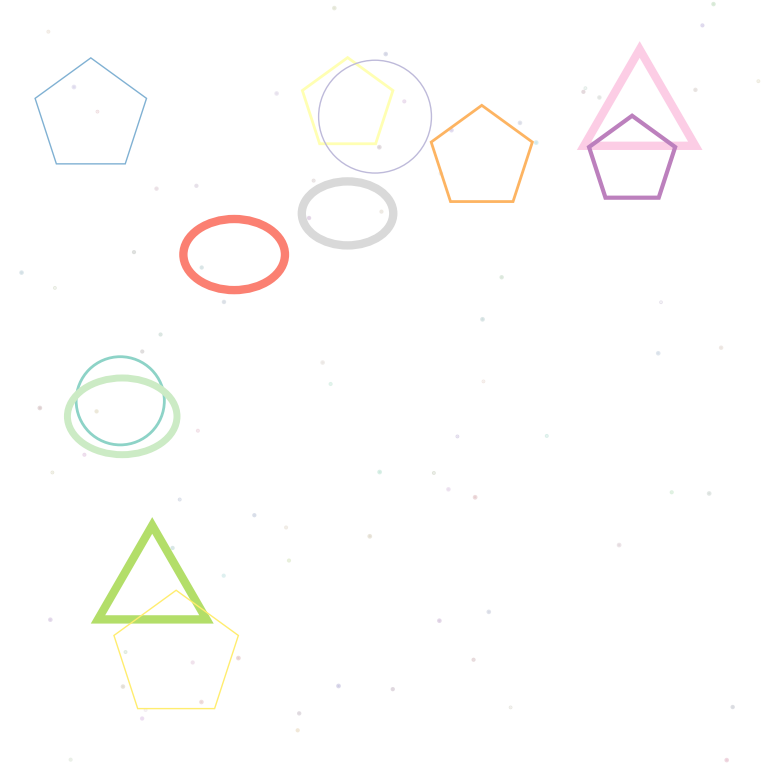[{"shape": "circle", "thickness": 1, "radius": 0.29, "center": [0.156, 0.479]}, {"shape": "pentagon", "thickness": 1, "radius": 0.31, "center": [0.451, 0.863]}, {"shape": "circle", "thickness": 0.5, "radius": 0.37, "center": [0.487, 0.849]}, {"shape": "oval", "thickness": 3, "radius": 0.33, "center": [0.304, 0.669]}, {"shape": "pentagon", "thickness": 0.5, "radius": 0.38, "center": [0.118, 0.849]}, {"shape": "pentagon", "thickness": 1, "radius": 0.35, "center": [0.626, 0.794]}, {"shape": "triangle", "thickness": 3, "radius": 0.41, "center": [0.198, 0.236]}, {"shape": "triangle", "thickness": 3, "radius": 0.42, "center": [0.831, 0.852]}, {"shape": "oval", "thickness": 3, "radius": 0.3, "center": [0.451, 0.723]}, {"shape": "pentagon", "thickness": 1.5, "radius": 0.29, "center": [0.821, 0.791]}, {"shape": "oval", "thickness": 2.5, "radius": 0.36, "center": [0.159, 0.459]}, {"shape": "pentagon", "thickness": 0.5, "radius": 0.42, "center": [0.229, 0.148]}]